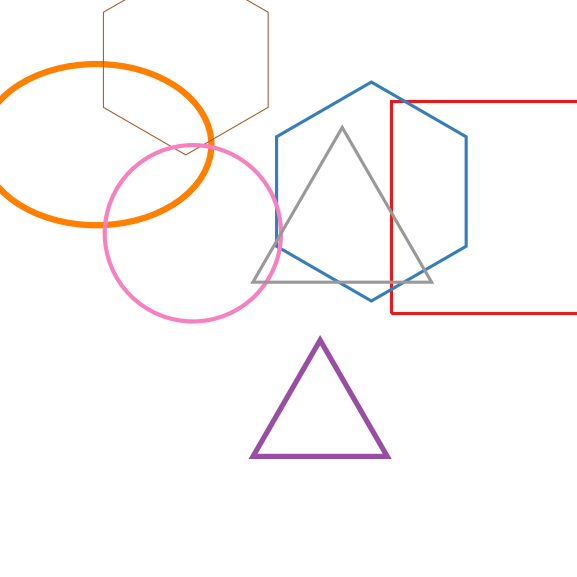[{"shape": "square", "thickness": 1.5, "radius": 0.92, "center": [0.861, 0.641]}, {"shape": "hexagon", "thickness": 1.5, "radius": 0.95, "center": [0.643, 0.667]}, {"shape": "triangle", "thickness": 2.5, "radius": 0.67, "center": [0.554, 0.276]}, {"shape": "oval", "thickness": 3, "radius": 1.0, "center": [0.167, 0.749]}, {"shape": "hexagon", "thickness": 0.5, "radius": 0.82, "center": [0.322, 0.896]}, {"shape": "circle", "thickness": 2, "radius": 0.76, "center": [0.334, 0.595]}, {"shape": "triangle", "thickness": 1.5, "radius": 0.89, "center": [0.593, 0.6]}]